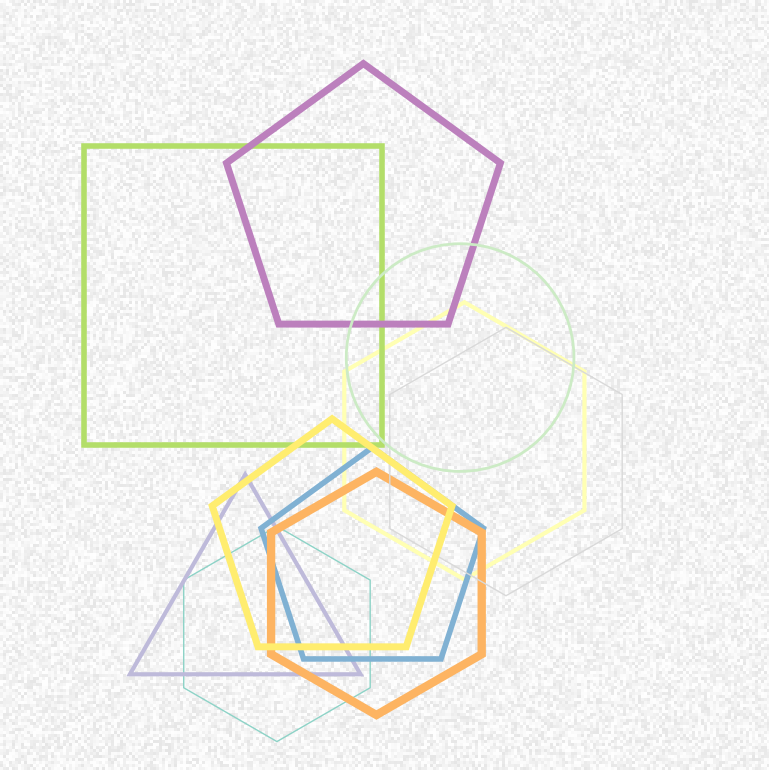[{"shape": "hexagon", "thickness": 0.5, "radius": 0.7, "center": [0.36, 0.177]}, {"shape": "hexagon", "thickness": 1.5, "radius": 0.9, "center": [0.603, 0.427]}, {"shape": "triangle", "thickness": 1.5, "radius": 0.86, "center": [0.318, 0.211]}, {"shape": "pentagon", "thickness": 2, "radius": 0.76, "center": [0.483, 0.267]}, {"shape": "hexagon", "thickness": 3, "radius": 0.79, "center": [0.489, 0.229]}, {"shape": "square", "thickness": 2, "radius": 0.97, "center": [0.302, 0.616]}, {"shape": "hexagon", "thickness": 0.5, "radius": 0.87, "center": [0.657, 0.401]}, {"shape": "pentagon", "thickness": 2.5, "radius": 0.94, "center": [0.472, 0.73]}, {"shape": "circle", "thickness": 1, "radius": 0.74, "center": [0.598, 0.536]}, {"shape": "pentagon", "thickness": 2.5, "radius": 0.82, "center": [0.431, 0.292]}]